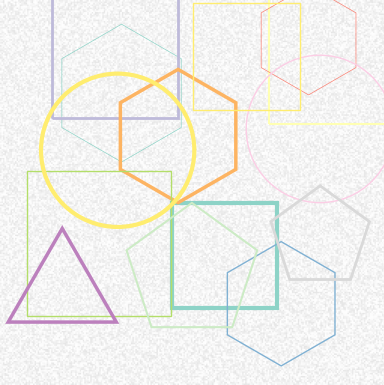[{"shape": "hexagon", "thickness": 0.5, "radius": 0.89, "center": [0.316, 0.758]}, {"shape": "square", "thickness": 3, "radius": 0.68, "center": [0.583, 0.336]}, {"shape": "square", "thickness": 1.5, "radius": 0.84, "center": [0.867, 0.847]}, {"shape": "square", "thickness": 2, "radius": 0.82, "center": [0.299, 0.858]}, {"shape": "hexagon", "thickness": 0.5, "radius": 0.71, "center": [0.801, 0.896]}, {"shape": "hexagon", "thickness": 1, "radius": 0.81, "center": [0.73, 0.211]}, {"shape": "hexagon", "thickness": 2.5, "radius": 0.87, "center": [0.463, 0.647]}, {"shape": "square", "thickness": 1, "radius": 0.94, "center": [0.256, 0.368]}, {"shape": "circle", "thickness": 1, "radius": 0.96, "center": [0.831, 0.665]}, {"shape": "pentagon", "thickness": 2, "radius": 0.67, "center": [0.832, 0.383]}, {"shape": "triangle", "thickness": 2.5, "radius": 0.81, "center": [0.162, 0.245]}, {"shape": "pentagon", "thickness": 1.5, "radius": 0.89, "center": [0.498, 0.295]}, {"shape": "circle", "thickness": 3, "radius": 1.0, "center": [0.306, 0.61]}, {"shape": "square", "thickness": 1, "radius": 0.69, "center": [0.639, 0.853]}]